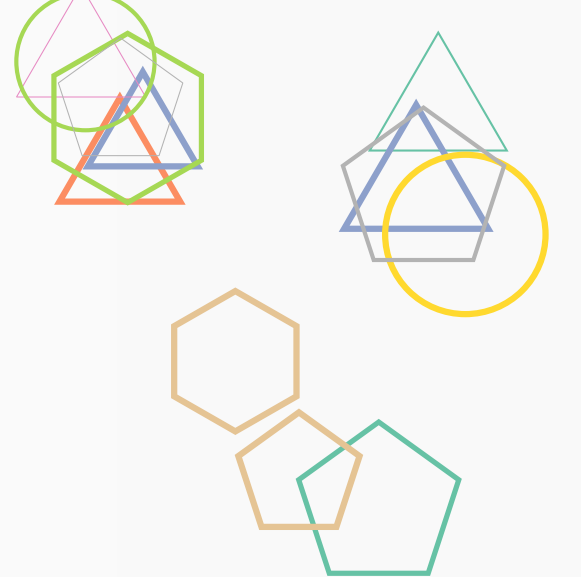[{"shape": "pentagon", "thickness": 2.5, "radius": 0.72, "center": [0.652, 0.124]}, {"shape": "triangle", "thickness": 1, "radius": 0.68, "center": [0.754, 0.807]}, {"shape": "triangle", "thickness": 3, "radius": 0.6, "center": [0.206, 0.71]}, {"shape": "triangle", "thickness": 3, "radius": 0.72, "center": [0.716, 0.675]}, {"shape": "triangle", "thickness": 3, "radius": 0.54, "center": [0.246, 0.766]}, {"shape": "triangle", "thickness": 0.5, "radius": 0.64, "center": [0.14, 0.895]}, {"shape": "circle", "thickness": 2, "radius": 0.59, "center": [0.147, 0.892]}, {"shape": "hexagon", "thickness": 2.5, "radius": 0.73, "center": [0.22, 0.795]}, {"shape": "circle", "thickness": 3, "radius": 0.69, "center": [0.801, 0.593]}, {"shape": "hexagon", "thickness": 3, "radius": 0.61, "center": [0.405, 0.374]}, {"shape": "pentagon", "thickness": 3, "radius": 0.55, "center": [0.514, 0.175]}, {"shape": "pentagon", "thickness": 2, "radius": 0.73, "center": [0.729, 0.667]}, {"shape": "pentagon", "thickness": 0.5, "radius": 0.56, "center": [0.207, 0.821]}]